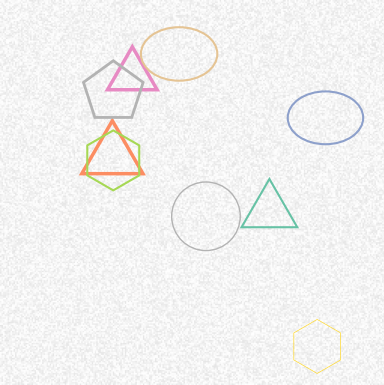[{"shape": "triangle", "thickness": 1.5, "radius": 0.42, "center": [0.7, 0.452]}, {"shape": "triangle", "thickness": 2.5, "radius": 0.46, "center": [0.292, 0.595]}, {"shape": "oval", "thickness": 1.5, "radius": 0.49, "center": [0.845, 0.694]}, {"shape": "triangle", "thickness": 2.5, "radius": 0.37, "center": [0.344, 0.804]}, {"shape": "hexagon", "thickness": 1.5, "radius": 0.39, "center": [0.294, 0.583]}, {"shape": "hexagon", "thickness": 0.5, "radius": 0.35, "center": [0.824, 0.1]}, {"shape": "oval", "thickness": 1.5, "radius": 0.5, "center": [0.465, 0.86]}, {"shape": "circle", "thickness": 1, "radius": 0.45, "center": [0.535, 0.438]}, {"shape": "pentagon", "thickness": 2, "radius": 0.41, "center": [0.294, 0.761]}]